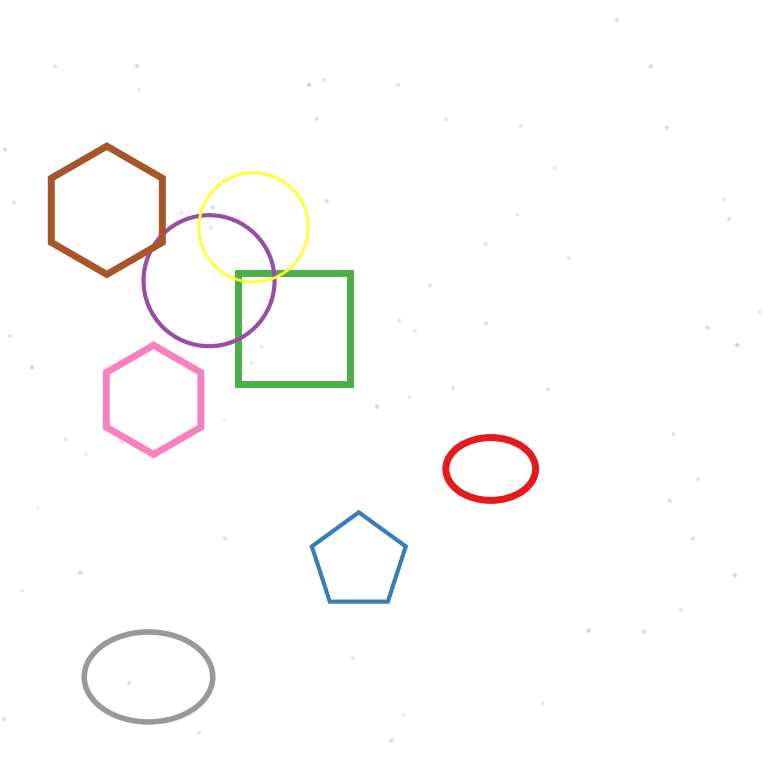[{"shape": "oval", "thickness": 2.5, "radius": 0.29, "center": [0.637, 0.391]}, {"shape": "pentagon", "thickness": 1.5, "radius": 0.32, "center": [0.466, 0.271]}, {"shape": "square", "thickness": 2.5, "radius": 0.36, "center": [0.382, 0.574]}, {"shape": "circle", "thickness": 1.5, "radius": 0.43, "center": [0.271, 0.635]}, {"shape": "circle", "thickness": 1, "radius": 0.35, "center": [0.329, 0.705]}, {"shape": "hexagon", "thickness": 2.5, "radius": 0.42, "center": [0.139, 0.727]}, {"shape": "hexagon", "thickness": 2.5, "radius": 0.35, "center": [0.199, 0.481]}, {"shape": "oval", "thickness": 2, "radius": 0.42, "center": [0.193, 0.121]}]